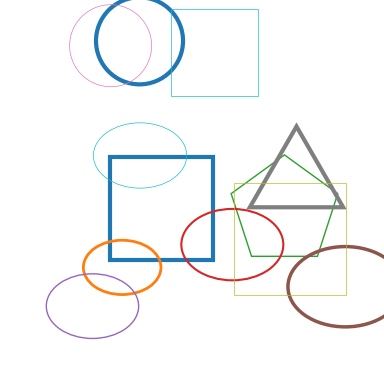[{"shape": "square", "thickness": 3, "radius": 0.67, "center": [0.419, 0.459]}, {"shape": "circle", "thickness": 3, "radius": 0.57, "center": [0.362, 0.894]}, {"shape": "oval", "thickness": 2, "radius": 0.5, "center": [0.317, 0.305]}, {"shape": "pentagon", "thickness": 1, "radius": 0.73, "center": [0.739, 0.452]}, {"shape": "oval", "thickness": 1.5, "radius": 0.66, "center": [0.603, 0.365]}, {"shape": "oval", "thickness": 1, "radius": 0.6, "center": [0.24, 0.205]}, {"shape": "oval", "thickness": 2.5, "radius": 0.74, "center": [0.897, 0.255]}, {"shape": "circle", "thickness": 0.5, "radius": 0.53, "center": [0.287, 0.881]}, {"shape": "triangle", "thickness": 3, "radius": 0.7, "center": [0.77, 0.532]}, {"shape": "square", "thickness": 0.5, "radius": 0.73, "center": [0.753, 0.379]}, {"shape": "oval", "thickness": 0.5, "radius": 0.61, "center": [0.364, 0.596]}, {"shape": "square", "thickness": 0.5, "radius": 0.56, "center": [0.558, 0.863]}]